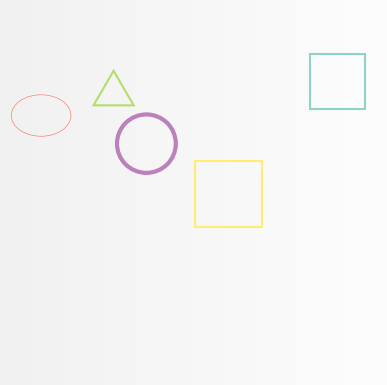[{"shape": "square", "thickness": 1.5, "radius": 0.35, "center": [0.87, 0.788]}, {"shape": "oval", "thickness": 0.5, "radius": 0.38, "center": [0.106, 0.7]}, {"shape": "triangle", "thickness": 1.5, "radius": 0.3, "center": [0.293, 0.756]}, {"shape": "circle", "thickness": 3, "radius": 0.38, "center": [0.378, 0.627]}, {"shape": "square", "thickness": 1.5, "radius": 0.43, "center": [0.59, 0.497]}]